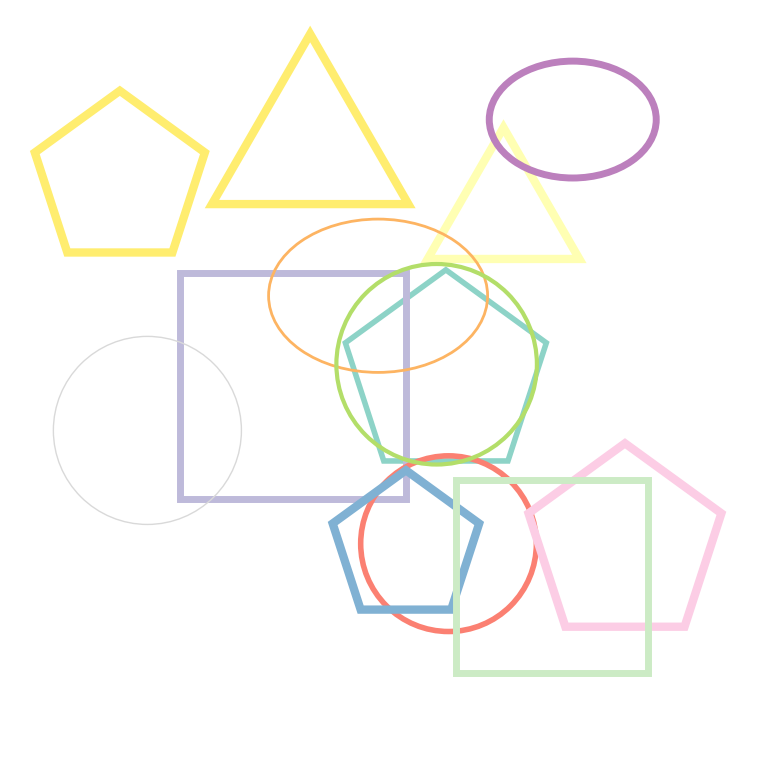[{"shape": "pentagon", "thickness": 2, "radius": 0.69, "center": [0.579, 0.512]}, {"shape": "triangle", "thickness": 3, "radius": 0.57, "center": [0.654, 0.721]}, {"shape": "square", "thickness": 2.5, "radius": 0.73, "center": [0.381, 0.499]}, {"shape": "circle", "thickness": 2, "radius": 0.57, "center": [0.583, 0.294]}, {"shape": "pentagon", "thickness": 3, "radius": 0.5, "center": [0.527, 0.289]}, {"shape": "oval", "thickness": 1, "radius": 0.71, "center": [0.491, 0.616]}, {"shape": "circle", "thickness": 1.5, "radius": 0.65, "center": [0.567, 0.527]}, {"shape": "pentagon", "thickness": 3, "radius": 0.66, "center": [0.812, 0.293]}, {"shape": "circle", "thickness": 0.5, "radius": 0.61, "center": [0.191, 0.441]}, {"shape": "oval", "thickness": 2.5, "radius": 0.54, "center": [0.744, 0.845]}, {"shape": "square", "thickness": 2.5, "radius": 0.63, "center": [0.717, 0.251]}, {"shape": "pentagon", "thickness": 3, "radius": 0.58, "center": [0.156, 0.766]}, {"shape": "triangle", "thickness": 3, "radius": 0.74, "center": [0.403, 0.809]}]